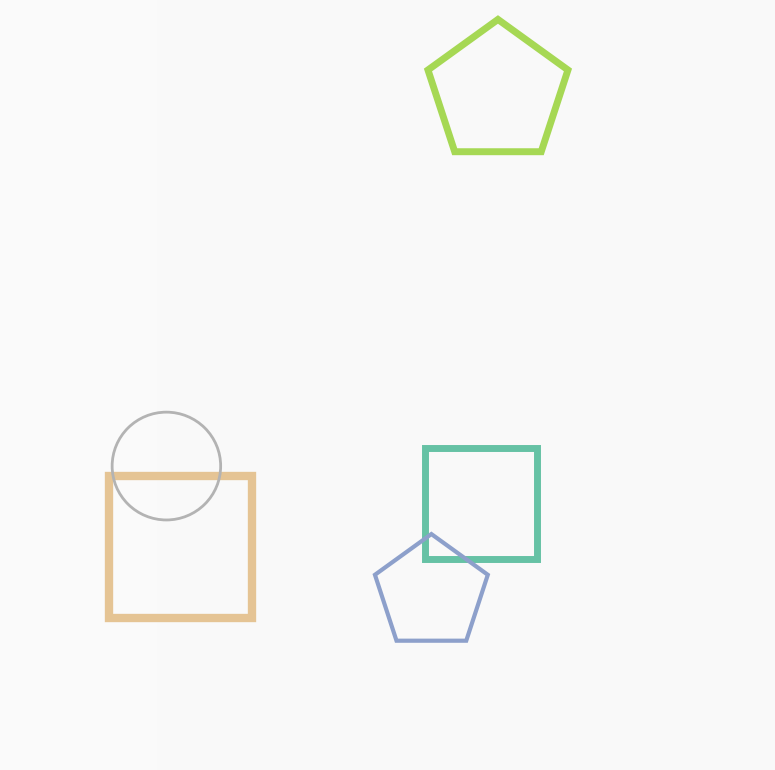[{"shape": "square", "thickness": 2.5, "radius": 0.36, "center": [0.621, 0.347]}, {"shape": "pentagon", "thickness": 1.5, "radius": 0.38, "center": [0.557, 0.23]}, {"shape": "pentagon", "thickness": 2.5, "radius": 0.47, "center": [0.643, 0.88]}, {"shape": "square", "thickness": 3, "radius": 0.46, "center": [0.233, 0.289]}, {"shape": "circle", "thickness": 1, "radius": 0.35, "center": [0.215, 0.395]}]